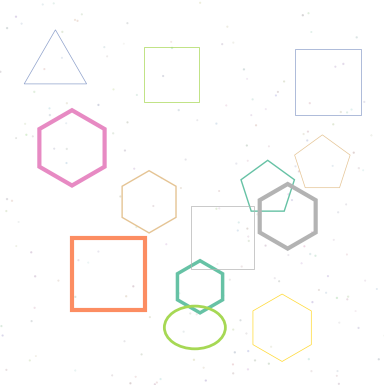[{"shape": "pentagon", "thickness": 1, "radius": 0.36, "center": [0.695, 0.511]}, {"shape": "hexagon", "thickness": 2.5, "radius": 0.34, "center": [0.52, 0.255]}, {"shape": "square", "thickness": 3, "radius": 0.47, "center": [0.282, 0.289]}, {"shape": "triangle", "thickness": 0.5, "radius": 0.47, "center": [0.144, 0.829]}, {"shape": "square", "thickness": 0.5, "radius": 0.43, "center": [0.851, 0.787]}, {"shape": "hexagon", "thickness": 3, "radius": 0.49, "center": [0.187, 0.616]}, {"shape": "oval", "thickness": 2, "radius": 0.4, "center": [0.506, 0.149]}, {"shape": "square", "thickness": 0.5, "radius": 0.36, "center": [0.446, 0.807]}, {"shape": "hexagon", "thickness": 0.5, "radius": 0.44, "center": [0.733, 0.149]}, {"shape": "hexagon", "thickness": 1, "radius": 0.4, "center": [0.387, 0.476]}, {"shape": "pentagon", "thickness": 0.5, "radius": 0.38, "center": [0.837, 0.574]}, {"shape": "hexagon", "thickness": 3, "radius": 0.42, "center": [0.747, 0.438]}, {"shape": "square", "thickness": 0.5, "radius": 0.4, "center": [0.578, 0.383]}]